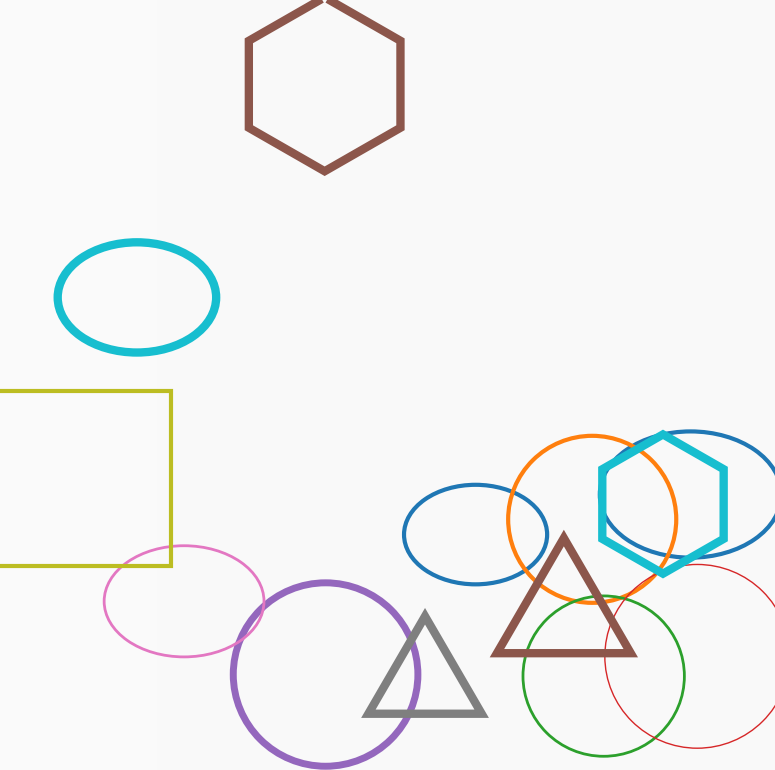[{"shape": "oval", "thickness": 1.5, "radius": 0.46, "center": [0.614, 0.306]}, {"shape": "oval", "thickness": 1.5, "radius": 0.59, "center": [0.891, 0.358]}, {"shape": "circle", "thickness": 1.5, "radius": 0.54, "center": [0.764, 0.326]}, {"shape": "circle", "thickness": 1, "radius": 0.52, "center": [0.779, 0.122]}, {"shape": "circle", "thickness": 0.5, "radius": 0.6, "center": [0.9, 0.148]}, {"shape": "circle", "thickness": 2.5, "radius": 0.6, "center": [0.42, 0.124]}, {"shape": "triangle", "thickness": 3, "radius": 0.5, "center": [0.728, 0.202]}, {"shape": "hexagon", "thickness": 3, "radius": 0.56, "center": [0.419, 0.891]}, {"shape": "oval", "thickness": 1, "radius": 0.52, "center": [0.238, 0.219]}, {"shape": "triangle", "thickness": 3, "radius": 0.42, "center": [0.548, 0.115]}, {"shape": "square", "thickness": 1.5, "radius": 0.57, "center": [0.107, 0.379]}, {"shape": "hexagon", "thickness": 3, "radius": 0.45, "center": [0.855, 0.345]}, {"shape": "oval", "thickness": 3, "radius": 0.51, "center": [0.177, 0.614]}]